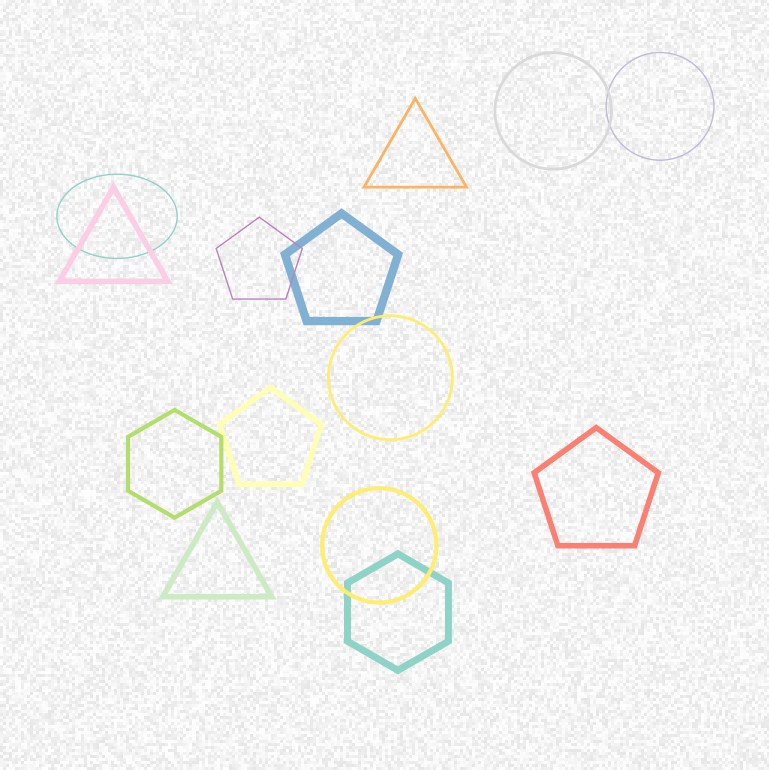[{"shape": "oval", "thickness": 0.5, "radius": 0.39, "center": [0.152, 0.719]}, {"shape": "hexagon", "thickness": 2.5, "radius": 0.38, "center": [0.517, 0.205]}, {"shape": "pentagon", "thickness": 2, "radius": 0.35, "center": [0.351, 0.427]}, {"shape": "circle", "thickness": 0.5, "radius": 0.35, "center": [0.857, 0.862]}, {"shape": "pentagon", "thickness": 2, "radius": 0.42, "center": [0.774, 0.36]}, {"shape": "pentagon", "thickness": 3, "radius": 0.39, "center": [0.444, 0.646]}, {"shape": "triangle", "thickness": 1, "radius": 0.38, "center": [0.539, 0.795]}, {"shape": "hexagon", "thickness": 1.5, "radius": 0.35, "center": [0.227, 0.398]}, {"shape": "triangle", "thickness": 2, "radius": 0.41, "center": [0.147, 0.675]}, {"shape": "circle", "thickness": 1, "radius": 0.38, "center": [0.718, 0.856]}, {"shape": "pentagon", "thickness": 0.5, "radius": 0.29, "center": [0.337, 0.659]}, {"shape": "triangle", "thickness": 2, "radius": 0.41, "center": [0.282, 0.266]}, {"shape": "circle", "thickness": 1, "radius": 0.4, "center": [0.507, 0.509]}, {"shape": "circle", "thickness": 1.5, "radius": 0.37, "center": [0.493, 0.292]}]